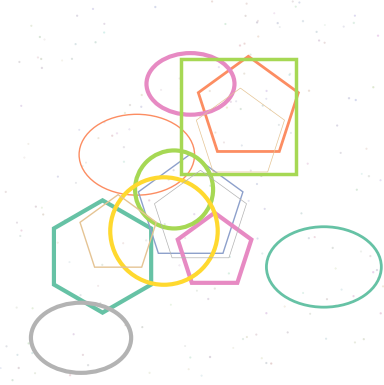[{"shape": "oval", "thickness": 2, "radius": 0.75, "center": [0.841, 0.307]}, {"shape": "hexagon", "thickness": 3, "radius": 0.73, "center": [0.266, 0.334]}, {"shape": "oval", "thickness": 1, "radius": 0.75, "center": [0.355, 0.598]}, {"shape": "pentagon", "thickness": 2, "radius": 0.68, "center": [0.645, 0.717]}, {"shape": "pentagon", "thickness": 1, "radius": 0.71, "center": [0.495, 0.458]}, {"shape": "pentagon", "thickness": 3, "radius": 0.5, "center": [0.557, 0.347]}, {"shape": "oval", "thickness": 3, "radius": 0.57, "center": [0.495, 0.782]}, {"shape": "circle", "thickness": 3, "radius": 0.51, "center": [0.452, 0.508]}, {"shape": "square", "thickness": 2.5, "radius": 0.75, "center": [0.62, 0.698]}, {"shape": "circle", "thickness": 3, "radius": 0.7, "center": [0.426, 0.4]}, {"shape": "pentagon", "thickness": 1, "radius": 0.52, "center": [0.307, 0.39]}, {"shape": "pentagon", "thickness": 0.5, "radius": 0.6, "center": [0.624, 0.651]}, {"shape": "oval", "thickness": 3, "radius": 0.65, "center": [0.211, 0.123]}, {"shape": "pentagon", "thickness": 0.5, "radius": 0.63, "center": [0.521, 0.432]}]